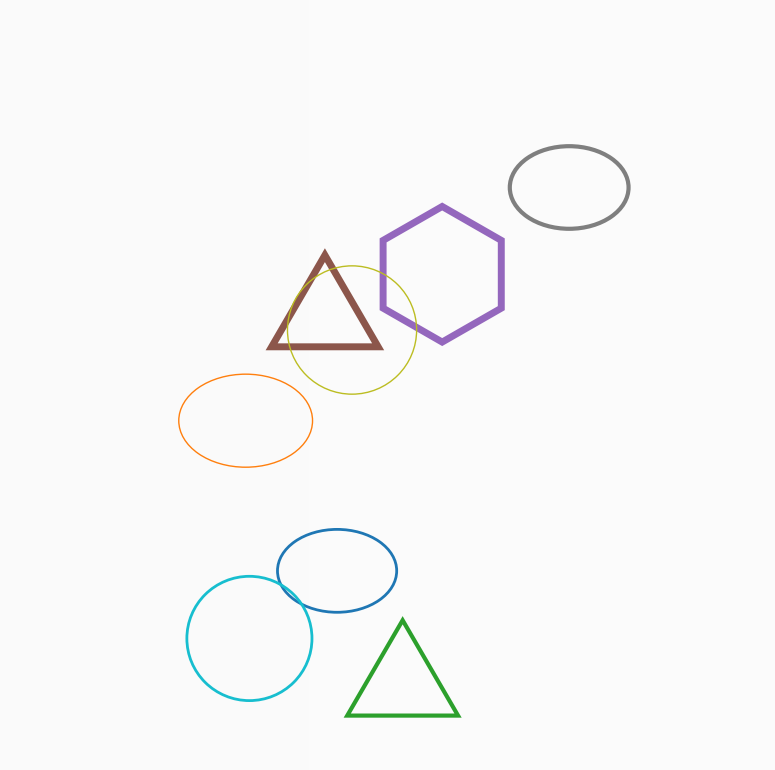[{"shape": "oval", "thickness": 1, "radius": 0.38, "center": [0.435, 0.259]}, {"shape": "oval", "thickness": 0.5, "radius": 0.43, "center": [0.317, 0.454]}, {"shape": "triangle", "thickness": 1.5, "radius": 0.41, "center": [0.52, 0.112]}, {"shape": "hexagon", "thickness": 2.5, "radius": 0.44, "center": [0.571, 0.644]}, {"shape": "triangle", "thickness": 2.5, "radius": 0.4, "center": [0.419, 0.589]}, {"shape": "oval", "thickness": 1.5, "radius": 0.38, "center": [0.734, 0.757]}, {"shape": "circle", "thickness": 0.5, "radius": 0.42, "center": [0.454, 0.571]}, {"shape": "circle", "thickness": 1, "radius": 0.4, "center": [0.322, 0.171]}]